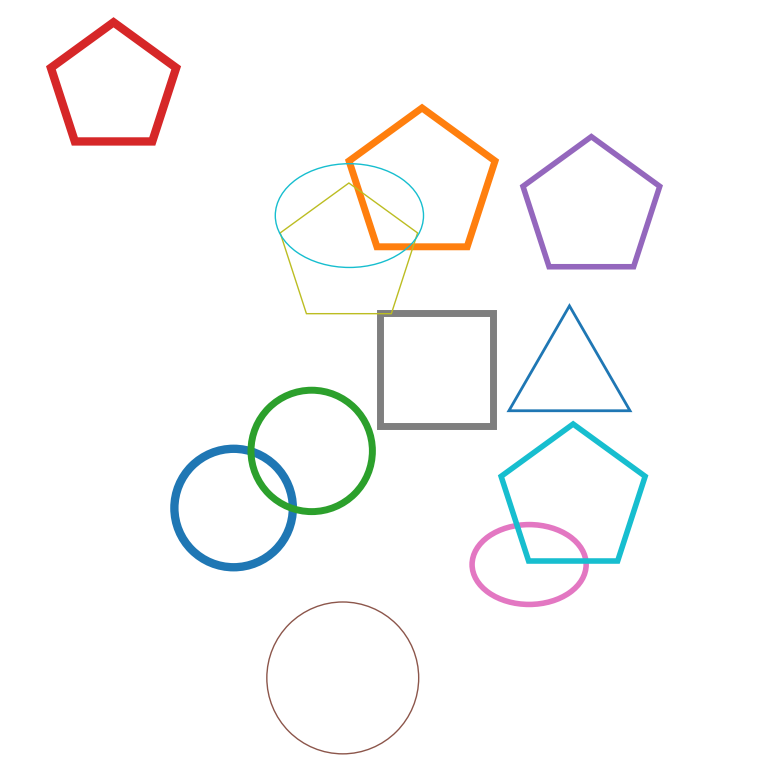[{"shape": "triangle", "thickness": 1, "radius": 0.45, "center": [0.74, 0.512]}, {"shape": "circle", "thickness": 3, "radius": 0.38, "center": [0.303, 0.34]}, {"shape": "pentagon", "thickness": 2.5, "radius": 0.5, "center": [0.548, 0.76]}, {"shape": "circle", "thickness": 2.5, "radius": 0.39, "center": [0.405, 0.414]}, {"shape": "pentagon", "thickness": 3, "radius": 0.43, "center": [0.147, 0.885]}, {"shape": "pentagon", "thickness": 2, "radius": 0.47, "center": [0.768, 0.729]}, {"shape": "circle", "thickness": 0.5, "radius": 0.49, "center": [0.445, 0.12]}, {"shape": "oval", "thickness": 2, "radius": 0.37, "center": [0.687, 0.267]}, {"shape": "square", "thickness": 2.5, "radius": 0.37, "center": [0.567, 0.52]}, {"shape": "pentagon", "thickness": 0.5, "radius": 0.47, "center": [0.453, 0.669]}, {"shape": "pentagon", "thickness": 2, "radius": 0.49, "center": [0.744, 0.351]}, {"shape": "oval", "thickness": 0.5, "radius": 0.48, "center": [0.454, 0.72]}]